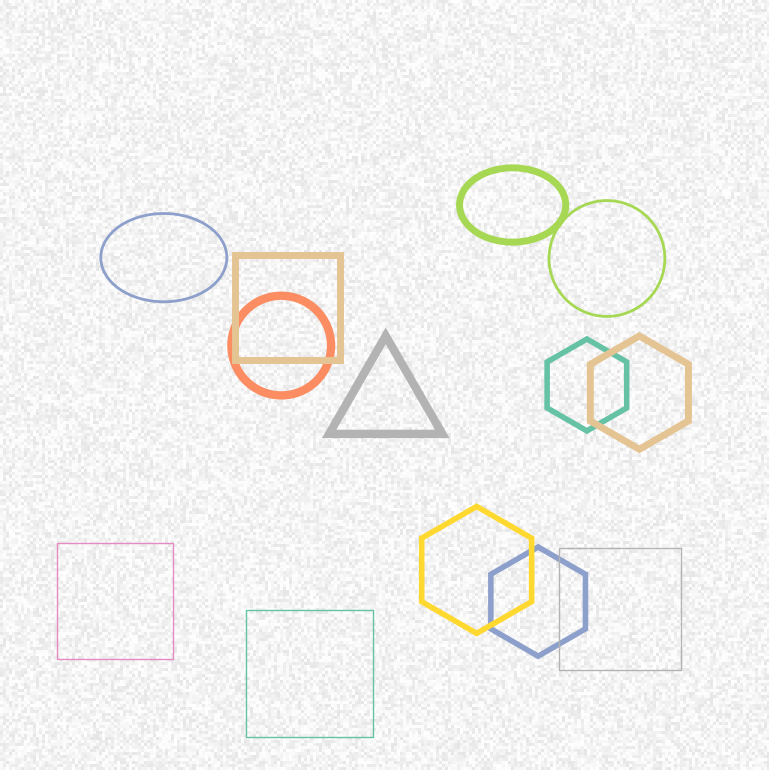[{"shape": "hexagon", "thickness": 2, "radius": 0.3, "center": [0.762, 0.5]}, {"shape": "square", "thickness": 0.5, "radius": 0.41, "center": [0.402, 0.126]}, {"shape": "circle", "thickness": 3, "radius": 0.32, "center": [0.365, 0.551]}, {"shape": "oval", "thickness": 1, "radius": 0.41, "center": [0.213, 0.665]}, {"shape": "hexagon", "thickness": 2, "radius": 0.35, "center": [0.699, 0.219]}, {"shape": "square", "thickness": 0.5, "radius": 0.38, "center": [0.149, 0.22]}, {"shape": "circle", "thickness": 1, "radius": 0.38, "center": [0.788, 0.664]}, {"shape": "oval", "thickness": 2.5, "radius": 0.34, "center": [0.666, 0.734]}, {"shape": "hexagon", "thickness": 2, "radius": 0.41, "center": [0.619, 0.26]}, {"shape": "hexagon", "thickness": 2.5, "radius": 0.37, "center": [0.83, 0.49]}, {"shape": "square", "thickness": 2.5, "radius": 0.34, "center": [0.373, 0.601]}, {"shape": "square", "thickness": 0.5, "radius": 0.4, "center": [0.805, 0.209]}, {"shape": "triangle", "thickness": 3, "radius": 0.42, "center": [0.501, 0.479]}]